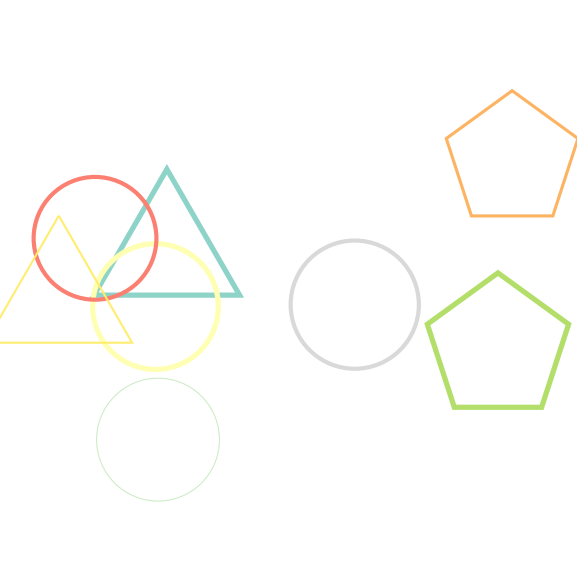[{"shape": "triangle", "thickness": 2.5, "radius": 0.73, "center": [0.289, 0.561]}, {"shape": "circle", "thickness": 2.5, "radius": 0.54, "center": [0.269, 0.468]}, {"shape": "circle", "thickness": 2, "radius": 0.53, "center": [0.165, 0.586]}, {"shape": "pentagon", "thickness": 1.5, "radius": 0.6, "center": [0.887, 0.722]}, {"shape": "pentagon", "thickness": 2.5, "radius": 0.64, "center": [0.862, 0.398]}, {"shape": "circle", "thickness": 2, "radius": 0.56, "center": [0.614, 0.472]}, {"shape": "circle", "thickness": 0.5, "radius": 0.53, "center": [0.274, 0.238]}, {"shape": "triangle", "thickness": 1, "radius": 0.73, "center": [0.102, 0.479]}]